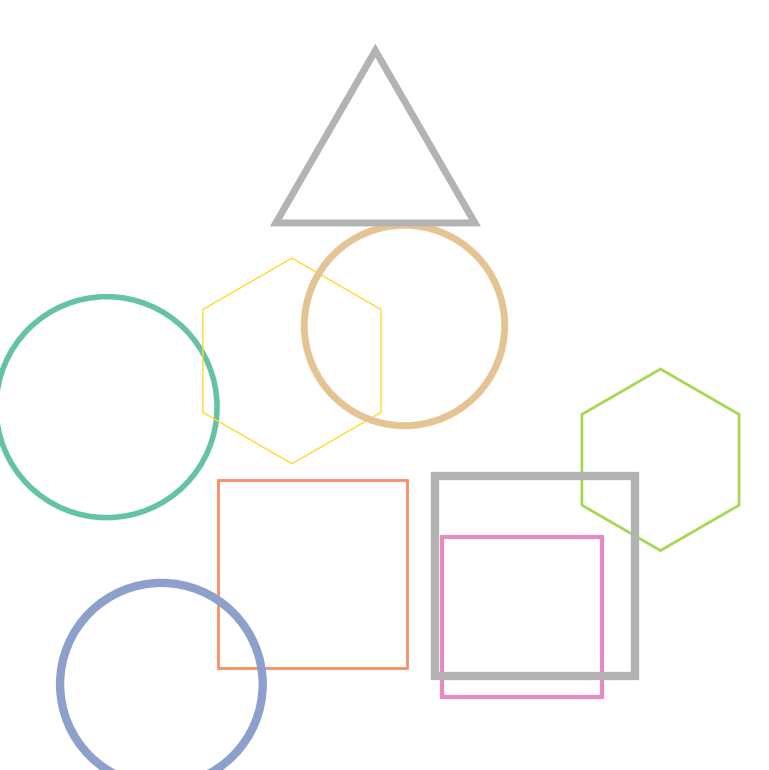[{"shape": "circle", "thickness": 2, "radius": 0.72, "center": [0.138, 0.471]}, {"shape": "square", "thickness": 1, "radius": 0.61, "center": [0.406, 0.255]}, {"shape": "circle", "thickness": 3, "radius": 0.66, "center": [0.21, 0.111]}, {"shape": "square", "thickness": 1.5, "radius": 0.52, "center": [0.678, 0.198]}, {"shape": "hexagon", "thickness": 1, "radius": 0.59, "center": [0.858, 0.403]}, {"shape": "hexagon", "thickness": 0.5, "radius": 0.67, "center": [0.379, 0.531]}, {"shape": "circle", "thickness": 2.5, "radius": 0.65, "center": [0.525, 0.577]}, {"shape": "square", "thickness": 3, "radius": 0.65, "center": [0.695, 0.252]}, {"shape": "triangle", "thickness": 2.5, "radius": 0.75, "center": [0.487, 0.785]}]